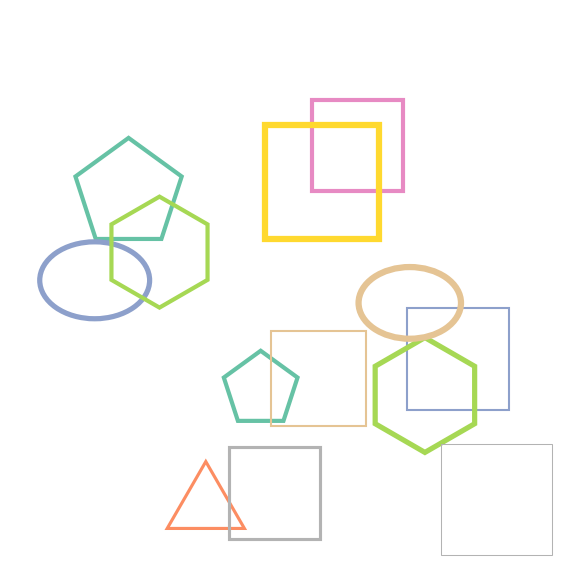[{"shape": "pentagon", "thickness": 2, "radius": 0.48, "center": [0.223, 0.664]}, {"shape": "pentagon", "thickness": 2, "radius": 0.34, "center": [0.451, 0.325]}, {"shape": "triangle", "thickness": 1.5, "radius": 0.39, "center": [0.356, 0.123]}, {"shape": "oval", "thickness": 2.5, "radius": 0.48, "center": [0.164, 0.514]}, {"shape": "square", "thickness": 1, "radius": 0.44, "center": [0.793, 0.378]}, {"shape": "square", "thickness": 2, "radius": 0.39, "center": [0.619, 0.747]}, {"shape": "hexagon", "thickness": 2.5, "radius": 0.5, "center": [0.736, 0.315]}, {"shape": "hexagon", "thickness": 2, "radius": 0.48, "center": [0.276, 0.563]}, {"shape": "square", "thickness": 3, "radius": 0.5, "center": [0.558, 0.685]}, {"shape": "square", "thickness": 1, "radius": 0.41, "center": [0.551, 0.343]}, {"shape": "oval", "thickness": 3, "radius": 0.44, "center": [0.71, 0.475]}, {"shape": "square", "thickness": 0.5, "radius": 0.48, "center": [0.86, 0.134]}, {"shape": "square", "thickness": 1.5, "radius": 0.4, "center": [0.475, 0.146]}]